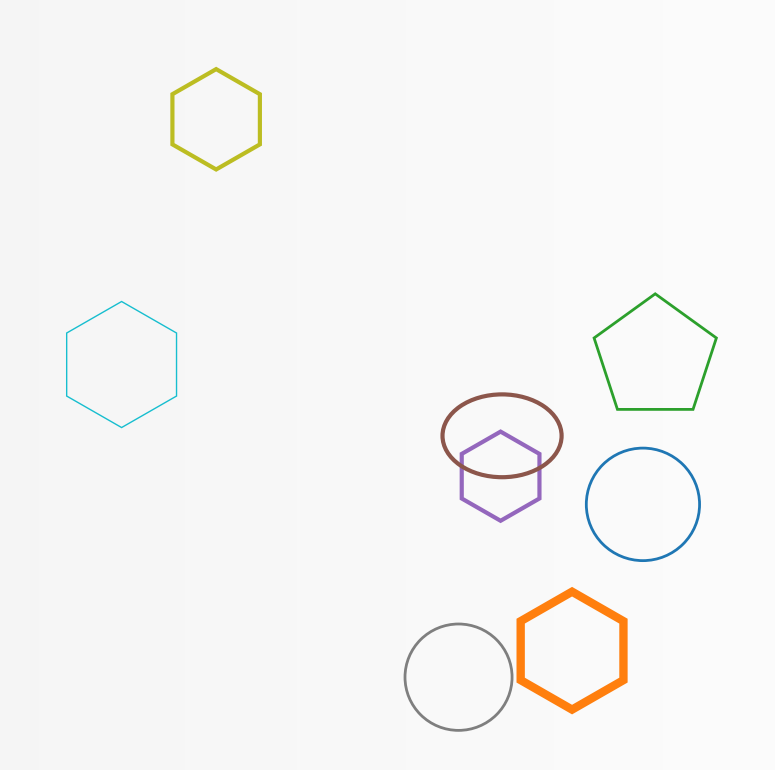[{"shape": "circle", "thickness": 1, "radius": 0.37, "center": [0.83, 0.345]}, {"shape": "hexagon", "thickness": 3, "radius": 0.38, "center": [0.738, 0.155]}, {"shape": "pentagon", "thickness": 1, "radius": 0.41, "center": [0.845, 0.535]}, {"shape": "hexagon", "thickness": 1.5, "radius": 0.29, "center": [0.646, 0.382]}, {"shape": "oval", "thickness": 1.5, "radius": 0.38, "center": [0.648, 0.434]}, {"shape": "circle", "thickness": 1, "radius": 0.35, "center": [0.592, 0.121]}, {"shape": "hexagon", "thickness": 1.5, "radius": 0.33, "center": [0.279, 0.845]}, {"shape": "hexagon", "thickness": 0.5, "radius": 0.41, "center": [0.157, 0.527]}]